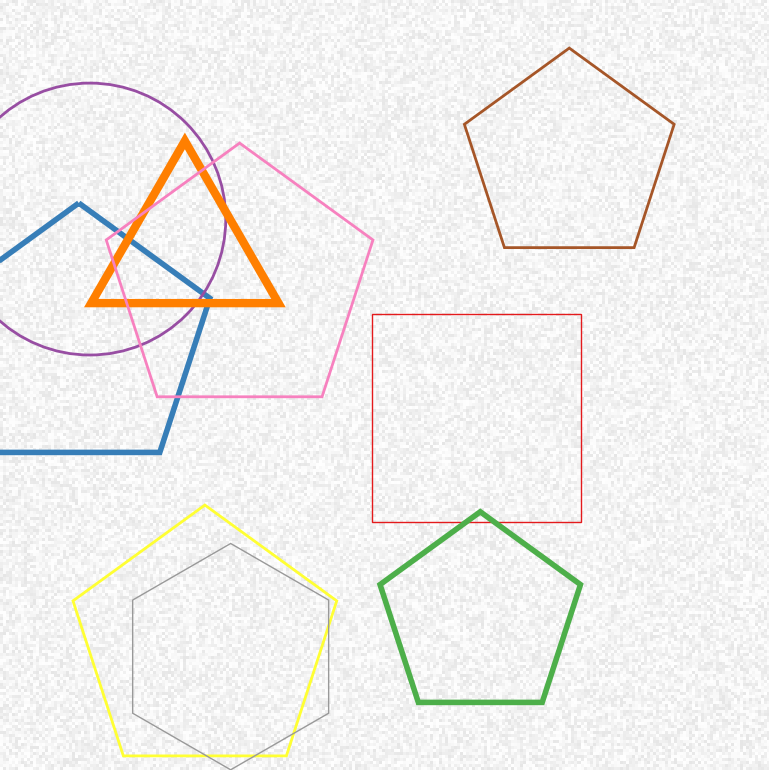[{"shape": "square", "thickness": 0.5, "radius": 0.68, "center": [0.619, 0.457]}, {"shape": "pentagon", "thickness": 2, "radius": 0.9, "center": [0.102, 0.557]}, {"shape": "pentagon", "thickness": 2, "radius": 0.68, "center": [0.624, 0.199]}, {"shape": "circle", "thickness": 1, "radius": 0.88, "center": [0.117, 0.716]}, {"shape": "triangle", "thickness": 3, "radius": 0.7, "center": [0.24, 0.677]}, {"shape": "pentagon", "thickness": 1, "radius": 0.9, "center": [0.266, 0.164]}, {"shape": "pentagon", "thickness": 1, "radius": 0.72, "center": [0.739, 0.794]}, {"shape": "pentagon", "thickness": 1, "radius": 0.91, "center": [0.311, 0.632]}, {"shape": "hexagon", "thickness": 0.5, "radius": 0.73, "center": [0.3, 0.147]}]